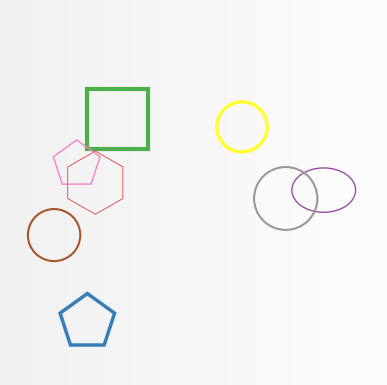[{"shape": "hexagon", "thickness": 0.5, "radius": 0.41, "center": [0.246, 0.525]}, {"shape": "pentagon", "thickness": 2.5, "radius": 0.37, "center": [0.225, 0.164]}, {"shape": "square", "thickness": 3, "radius": 0.39, "center": [0.304, 0.691]}, {"shape": "oval", "thickness": 1, "radius": 0.41, "center": [0.835, 0.506]}, {"shape": "circle", "thickness": 2.5, "radius": 0.32, "center": [0.625, 0.67]}, {"shape": "circle", "thickness": 1.5, "radius": 0.34, "center": [0.14, 0.389]}, {"shape": "pentagon", "thickness": 1, "radius": 0.32, "center": [0.198, 0.573]}, {"shape": "circle", "thickness": 1.5, "radius": 0.41, "center": [0.737, 0.485]}]